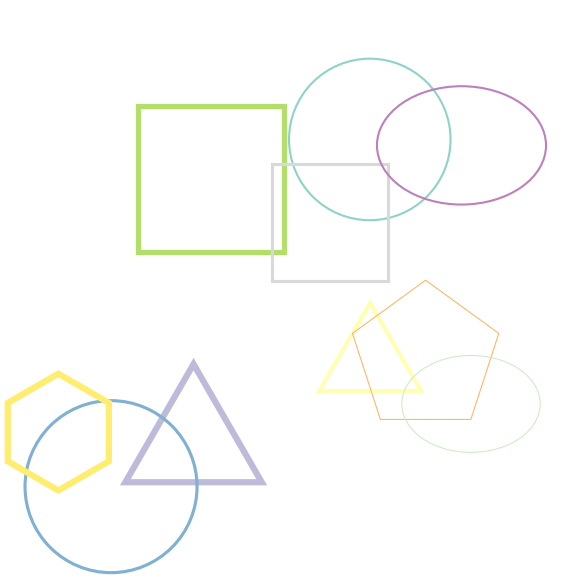[{"shape": "circle", "thickness": 1, "radius": 0.7, "center": [0.64, 0.758]}, {"shape": "triangle", "thickness": 2, "radius": 0.51, "center": [0.641, 0.373]}, {"shape": "triangle", "thickness": 3, "radius": 0.68, "center": [0.335, 0.232]}, {"shape": "circle", "thickness": 1.5, "radius": 0.74, "center": [0.192, 0.156]}, {"shape": "pentagon", "thickness": 0.5, "radius": 0.67, "center": [0.737, 0.381]}, {"shape": "square", "thickness": 2.5, "radius": 0.63, "center": [0.366, 0.689]}, {"shape": "square", "thickness": 1.5, "radius": 0.5, "center": [0.571, 0.614]}, {"shape": "oval", "thickness": 1, "radius": 0.73, "center": [0.799, 0.747]}, {"shape": "oval", "thickness": 0.5, "radius": 0.6, "center": [0.816, 0.3]}, {"shape": "hexagon", "thickness": 3, "radius": 0.51, "center": [0.101, 0.251]}]